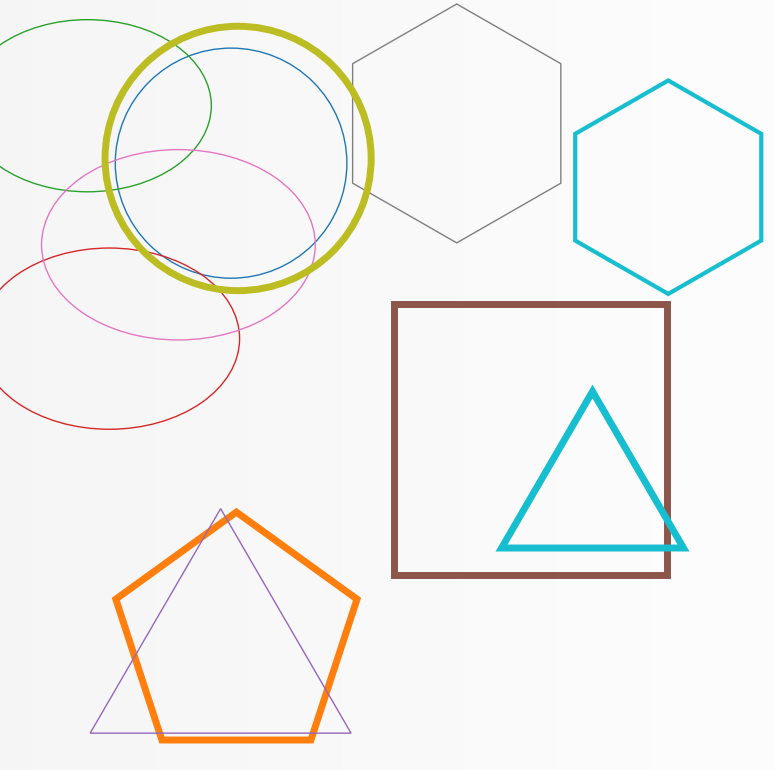[{"shape": "circle", "thickness": 0.5, "radius": 0.75, "center": [0.298, 0.788]}, {"shape": "pentagon", "thickness": 2.5, "radius": 0.82, "center": [0.305, 0.171]}, {"shape": "oval", "thickness": 0.5, "radius": 0.8, "center": [0.113, 0.863]}, {"shape": "oval", "thickness": 0.5, "radius": 0.84, "center": [0.141, 0.56]}, {"shape": "triangle", "thickness": 0.5, "radius": 0.97, "center": [0.285, 0.145]}, {"shape": "square", "thickness": 2.5, "radius": 0.88, "center": [0.685, 0.429]}, {"shape": "oval", "thickness": 0.5, "radius": 0.88, "center": [0.23, 0.682]}, {"shape": "hexagon", "thickness": 0.5, "radius": 0.78, "center": [0.589, 0.84]}, {"shape": "circle", "thickness": 2.5, "radius": 0.86, "center": [0.307, 0.794]}, {"shape": "triangle", "thickness": 2.5, "radius": 0.68, "center": [0.765, 0.356]}, {"shape": "hexagon", "thickness": 1.5, "radius": 0.69, "center": [0.862, 0.757]}]